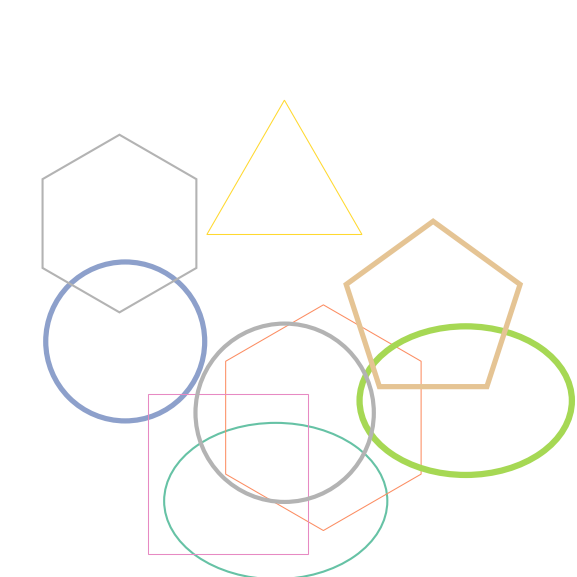[{"shape": "oval", "thickness": 1, "radius": 0.97, "center": [0.477, 0.132]}, {"shape": "hexagon", "thickness": 0.5, "radius": 0.98, "center": [0.56, 0.276]}, {"shape": "circle", "thickness": 2.5, "radius": 0.69, "center": [0.217, 0.408]}, {"shape": "square", "thickness": 0.5, "radius": 0.69, "center": [0.395, 0.178]}, {"shape": "oval", "thickness": 3, "radius": 0.92, "center": [0.806, 0.305]}, {"shape": "triangle", "thickness": 0.5, "radius": 0.78, "center": [0.492, 0.671]}, {"shape": "pentagon", "thickness": 2.5, "radius": 0.79, "center": [0.75, 0.458]}, {"shape": "circle", "thickness": 2, "radius": 0.77, "center": [0.493, 0.284]}, {"shape": "hexagon", "thickness": 1, "radius": 0.77, "center": [0.207, 0.612]}]